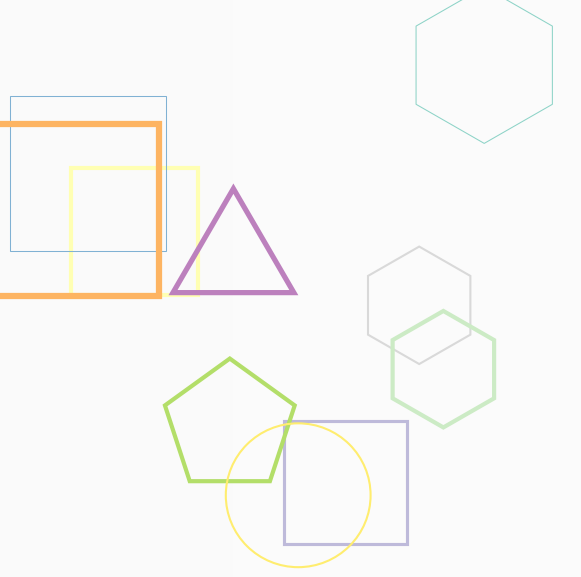[{"shape": "hexagon", "thickness": 0.5, "radius": 0.68, "center": [0.833, 0.886]}, {"shape": "square", "thickness": 2, "radius": 0.55, "center": [0.232, 0.598]}, {"shape": "square", "thickness": 1.5, "radius": 0.53, "center": [0.595, 0.164]}, {"shape": "square", "thickness": 0.5, "radius": 0.67, "center": [0.152, 0.698]}, {"shape": "square", "thickness": 3, "radius": 0.75, "center": [0.124, 0.635]}, {"shape": "pentagon", "thickness": 2, "radius": 0.59, "center": [0.395, 0.261]}, {"shape": "hexagon", "thickness": 1, "radius": 0.51, "center": [0.721, 0.47]}, {"shape": "triangle", "thickness": 2.5, "radius": 0.6, "center": [0.402, 0.552]}, {"shape": "hexagon", "thickness": 2, "radius": 0.5, "center": [0.763, 0.36]}, {"shape": "circle", "thickness": 1, "radius": 0.62, "center": [0.513, 0.142]}]